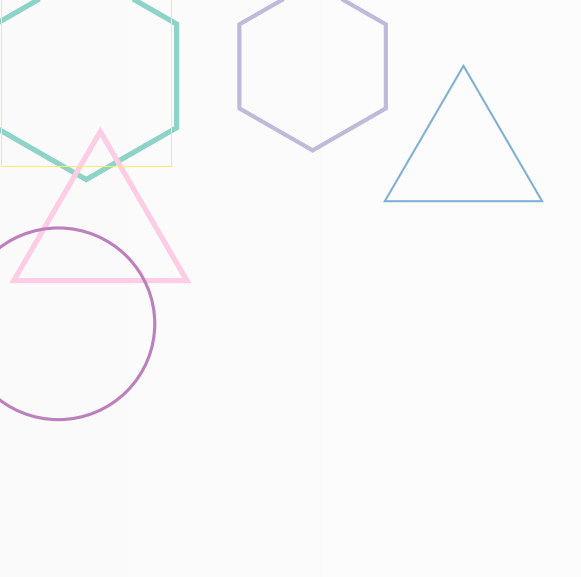[{"shape": "hexagon", "thickness": 2.5, "radius": 0.9, "center": [0.148, 0.868]}, {"shape": "hexagon", "thickness": 2, "radius": 0.73, "center": [0.538, 0.884]}, {"shape": "triangle", "thickness": 1, "radius": 0.78, "center": [0.797, 0.729]}, {"shape": "triangle", "thickness": 2.5, "radius": 0.86, "center": [0.173, 0.599]}, {"shape": "circle", "thickness": 1.5, "radius": 0.83, "center": [0.1, 0.438]}, {"shape": "square", "thickness": 0.5, "radius": 0.73, "center": [0.148, 0.858]}]